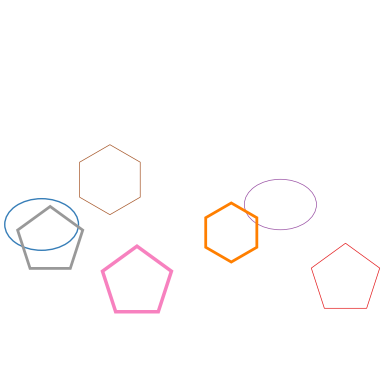[{"shape": "pentagon", "thickness": 0.5, "radius": 0.47, "center": [0.897, 0.275]}, {"shape": "oval", "thickness": 1, "radius": 0.48, "center": [0.108, 0.417]}, {"shape": "oval", "thickness": 0.5, "radius": 0.47, "center": [0.728, 0.469]}, {"shape": "hexagon", "thickness": 2, "radius": 0.38, "center": [0.601, 0.396]}, {"shape": "hexagon", "thickness": 0.5, "radius": 0.45, "center": [0.286, 0.533]}, {"shape": "pentagon", "thickness": 2.5, "radius": 0.47, "center": [0.356, 0.266]}, {"shape": "pentagon", "thickness": 2, "radius": 0.44, "center": [0.13, 0.375]}]